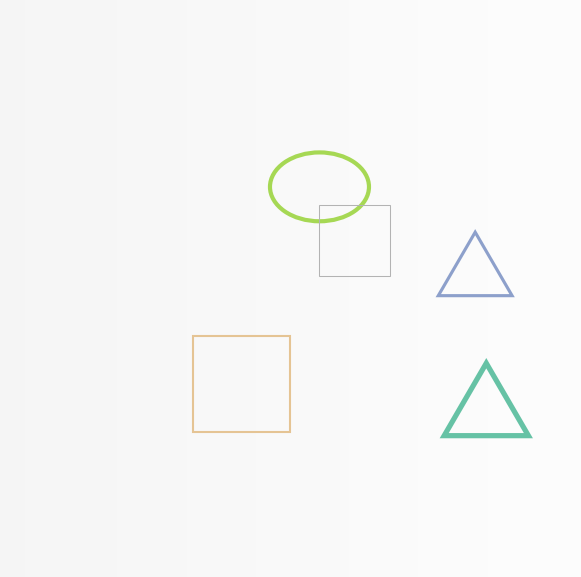[{"shape": "triangle", "thickness": 2.5, "radius": 0.42, "center": [0.837, 0.287]}, {"shape": "triangle", "thickness": 1.5, "radius": 0.37, "center": [0.818, 0.524]}, {"shape": "oval", "thickness": 2, "radius": 0.43, "center": [0.55, 0.676]}, {"shape": "square", "thickness": 1, "radius": 0.42, "center": [0.416, 0.333]}, {"shape": "square", "thickness": 0.5, "radius": 0.31, "center": [0.61, 0.584]}]